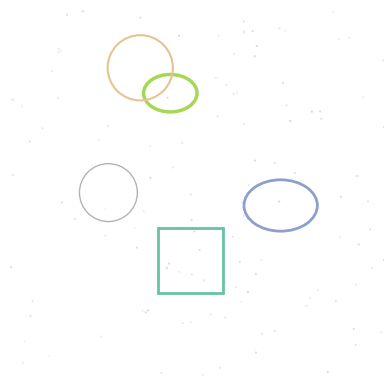[{"shape": "square", "thickness": 2, "radius": 0.42, "center": [0.495, 0.322]}, {"shape": "oval", "thickness": 2, "radius": 0.48, "center": [0.729, 0.466]}, {"shape": "oval", "thickness": 2.5, "radius": 0.35, "center": [0.442, 0.758]}, {"shape": "circle", "thickness": 1.5, "radius": 0.42, "center": [0.364, 0.824]}, {"shape": "circle", "thickness": 1, "radius": 0.38, "center": [0.282, 0.5]}]